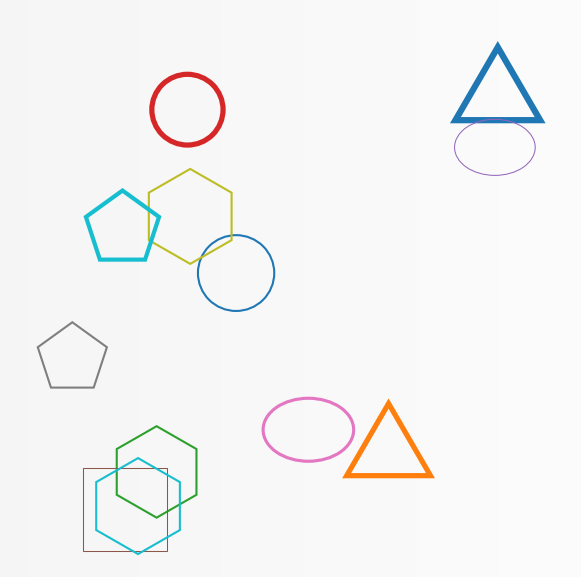[{"shape": "circle", "thickness": 1, "radius": 0.33, "center": [0.406, 0.526]}, {"shape": "triangle", "thickness": 3, "radius": 0.42, "center": [0.856, 0.833]}, {"shape": "triangle", "thickness": 2.5, "radius": 0.42, "center": [0.669, 0.217]}, {"shape": "hexagon", "thickness": 1, "radius": 0.4, "center": [0.269, 0.182]}, {"shape": "circle", "thickness": 2.5, "radius": 0.31, "center": [0.322, 0.809]}, {"shape": "oval", "thickness": 0.5, "radius": 0.35, "center": [0.851, 0.744]}, {"shape": "square", "thickness": 0.5, "radius": 0.36, "center": [0.215, 0.116]}, {"shape": "oval", "thickness": 1.5, "radius": 0.39, "center": [0.531, 0.255]}, {"shape": "pentagon", "thickness": 1, "radius": 0.31, "center": [0.124, 0.379]}, {"shape": "hexagon", "thickness": 1, "radius": 0.41, "center": [0.327, 0.624]}, {"shape": "hexagon", "thickness": 1, "radius": 0.42, "center": [0.237, 0.123]}, {"shape": "pentagon", "thickness": 2, "radius": 0.33, "center": [0.211, 0.603]}]